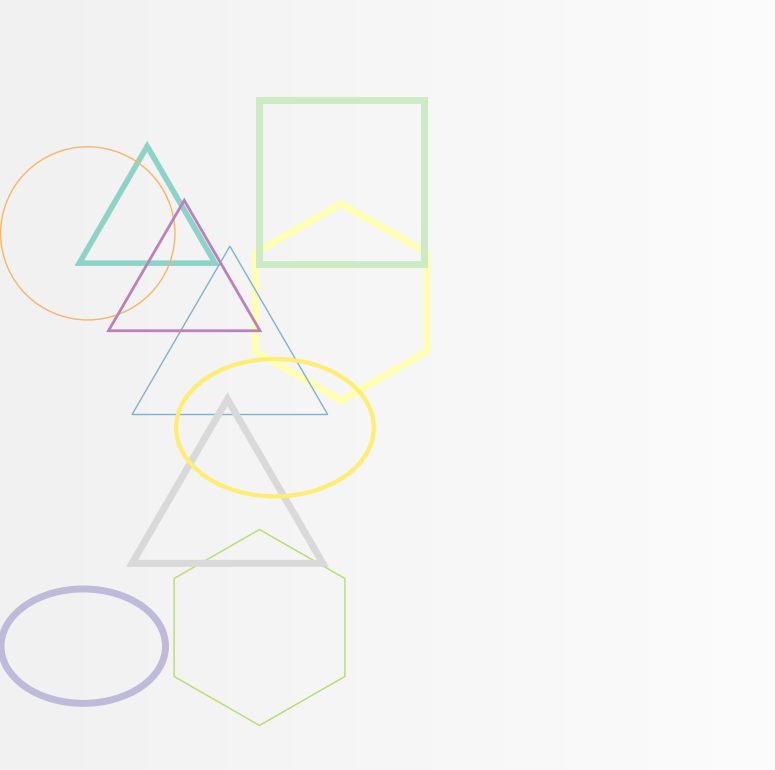[{"shape": "triangle", "thickness": 2, "radius": 0.51, "center": [0.19, 0.709]}, {"shape": "hexagon", "thickness": 2.5, "radius": 0.64, "center": [0.44, 0.608]}, {"shape": "oval", "thickness": 2.5, "radius": 0.53, "center": [0.107, 0.161]}, {"shape": "triangle", "thickness": 0.5, "radius": 0.73, "center": [0.297, 0.535]}, {"shape": "circle", "thickness": 0.5, "radius": 0.56, "center": [0.113, 0.697]}, {"shape": "hexagon", "thickness": 0.5, "radius": 0.64, "center": [0.335, 0.185]}, {"shape": "triangle", "thickness": 2.5, "radius": 0.71, "center": [0.293, 0.339]}, {"shape": "triangle", "thickness": 1, "radius": 0.56, "center": [0.238, 0.627]}, {"shape": "square", "thickness": 2.5, "radius": 0.53, "center": [0.441, 0.764]}, {"shape": "oval", "thickness": 1.5, "radius": 0.64, "center": [0.355, 0.445]}]